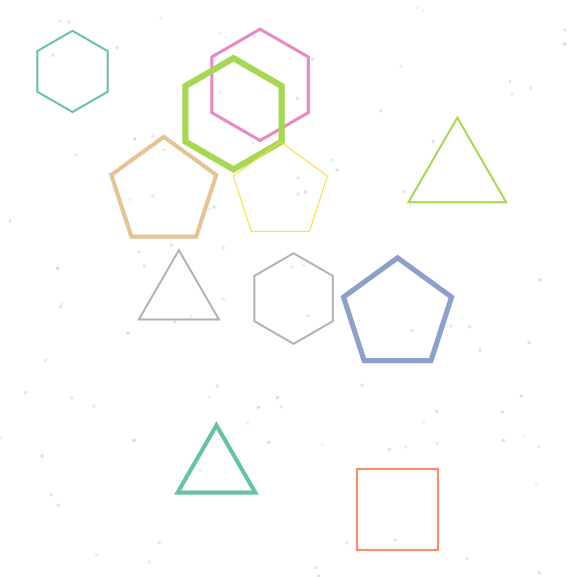[{"shape": "hexagon", "thickness": 1, "radius": 0.35, "center": [0.126, 0.875]}, {"shape": "triangle", "thickness": 2, "radius": 0.39, "center": [0.375, 0.185]}, {"shape": "square", "thickness": 1, "radius": 0.35, "center": [0.687, 0.116]}, {"shape": "pentagon", "thickness": 2.5, "radius": 0.49, "center": [0.688, 0.454]}, {"shape": "hexagon", "thickness": 1.5, "radius": 0.48, "center": [0.45, 0.852]}, {"shape": "triangle", "thickness": 1, "radius": 0.49, "center": [0.792, 0.698]}, {"shape": "hexagon", "thickness": 3, "radius": 0.48, "center": [0.404, 0.802]}, {"shape": "pentagon", "thickness": 0.5, "radius": 0.43, "center": [0.486, 0.668]}, {"shape": "pentagon", "thickness": 2, "radius": 0.48, "center": [0.284, 0.667]}, {"shape": "triangle", "thickness": 1, "radius": 0.4, "center": [0.31, 0.486]}, {"shape": "hexagon", "thickness": 1, "radius": 0.39, "center": [0.508, 0.482]}]